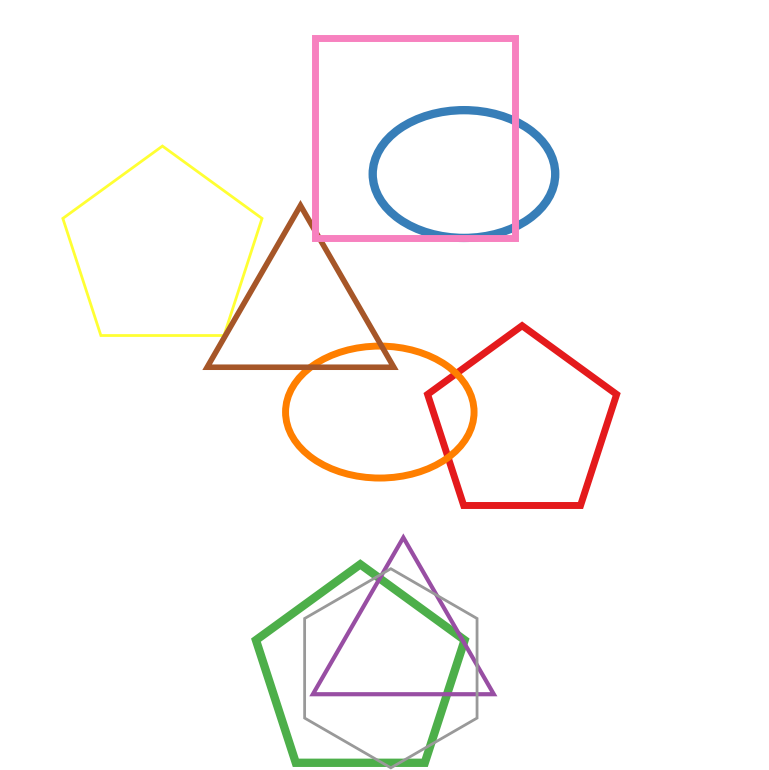[{"shape": "pentagon", "thickness": 2.5, "radius": 0.65, "center": [0.678, 0.448]}, {"shape": "oval", "thickness": 3, "radius": 0.59, "center": [0.603, 0.774]}, {"shape": "pentagon", "thickness": 3, "radius": 0.71, "center": [0.468, 0.125]}, {"shape": "triangle", "thickness": 1.5, "radius": 0.68, "center": [0.524, 0.166]}, {"shape": "oval", "thickness": 2.5, "radius": 0.61, "center": [0.493, 0.465]}, {"shape": "pentagon", "thickness": 1, "radius": 0.68, "center": [0.211, 0.674]}, {"shape": "triangle", "thickness": 2, "radius": 0.7, "center": [0.39, 0.593]}, {"shape": "square", "thickness": 2.5, "radius": 0.65, "center": [0.539, 0.821]}, {"shape": "hexagon", "thickness": 1, "radius": 0.65, "center": [0.508, 0.132]}]